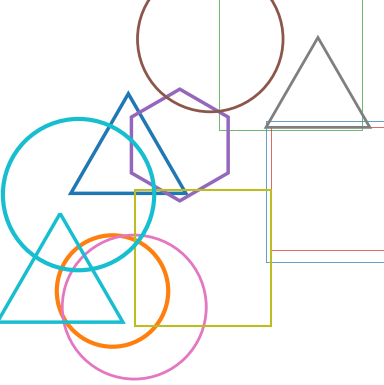[{"shape": "triangle", "thickness": 2.5, "radius": 0.86, "center": [0.333, 0.584]}, {"shape": "square", "thickness": 0.5, "radius": 0.92, "center": [0.875, 0.503]}, {"shape": "circle", "thickness": 3, "radius": 0.72, "center": [0.292, 0.244]}, {"shape": "square", "thickness": 0.5, "radius": 0.93, "center": [0.755, 0.849]}, {"shape": "square", "thickness": 0.5, "radius": 0.8, "center": [0.864, 0.51]}, {"shape": "hexagon", "thickness": 2.5, "radius": 0.73, "center": [0.467, 0.623]}, {"shape": "circle", "thickness": 2, "radius": 0.95, "center": [0.546, 0.899]}, {"shape": "circle", "thickness": 2, "radius": 0.93, "center": [0.349, 0.202]}, {"shape": "triangle", "thickness": 2, "radius": 0.78, "center": [0.826, 0.747]}, {"shape": "square", "thickness": 1.5, "radius": 0.88, "center": [0.527, 0.331]}, {"shape": "triangle", "thickness": 2.5, "radius": 0.94, "center": [0.156, 0.257]}, {"shape": "circle", "thickness": 3, "radius": 0.98, "center": [0.204, 0.495]}]